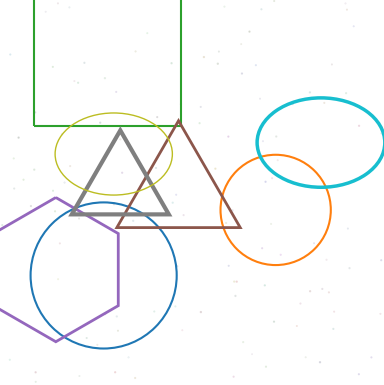[{"shape": "circle", "thickness": 1.5, "radius": 0.95, "center": [0.269, 0.285]}, {"shape": "circle", "thickness": 1.5, "radius": 0.72, "center": [0.716, 0.455]}, {"shape": "square", "thickness": 1.5, "radius": 0.96, "center": [0.28, 0.865]}, {"shape": "hexagon", "thickness": 2, "radius": 0.94, "center": [0.145, 0.3]}, {"shape": "triangle", "thickness": 2, "radius": 0.93, "center": [0.464, 0.501]}, {"shape": "triangle", "thickness": 3, "radius": 0.73, "center": [0.312, 0.516]}, {"shape": "oval", "thickness": 1, "radius": 0.76, "center": [0.295, 0.6]}, {"shape": "oval", "thickness": 2.5, "radius": 0.83, "center": [0.834, 0.63]}]